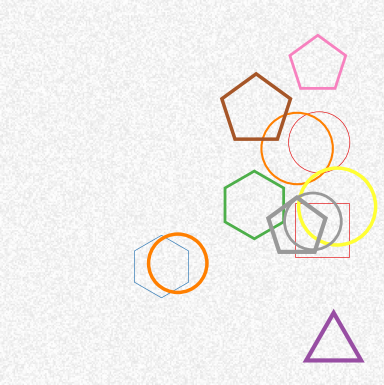[{"shape": "circle", "thickness": 0.5, "radius": 0.4, "center": [0.829, 0.63]}, {"shape": "square", "thickness": 0.5, "radius": 0.35, "center": [0.836, 0.402]}, {"shape": "hexagon", "thickness": 0.5, "radius": 0.41, "center": [0.419, 0.308]}, {"shape": "hexagon", "thickness": 2, "radius": 0.44, "center": [0.661, 0.468]}, {"shape": "triangle", "thickness": 3, "radius": 0.41, "center": [0.867, 0.105]}, {"shape": "circle", "thickness": 2.5, "radius": 0.38, "center": [0.462, 0.316]}, {"shape": "circle", "thickness": 1.5, "radius": 0.46, "center": [0.772, 0.614]}, {"shape": "circle", "thickness": 2.5, "radius": 0.5, "center": [0.876, 0.464]}, {"shape": "pentagon", "thickness": 2.5, "radius": 0.47, "center": [0.665, 0.714]}, {"shape": "pentagon", "thickness": 2, "radius": 0.38, "center": [0.826, 0.832]}, {"shape": "pentagon", "thickness": 3, "radius": 0.39, "center": [0.771, 0.409]}, {"shape": "circle", "thickness": 2, "radius": 0.37, "center": [0.813, 0.425]}]